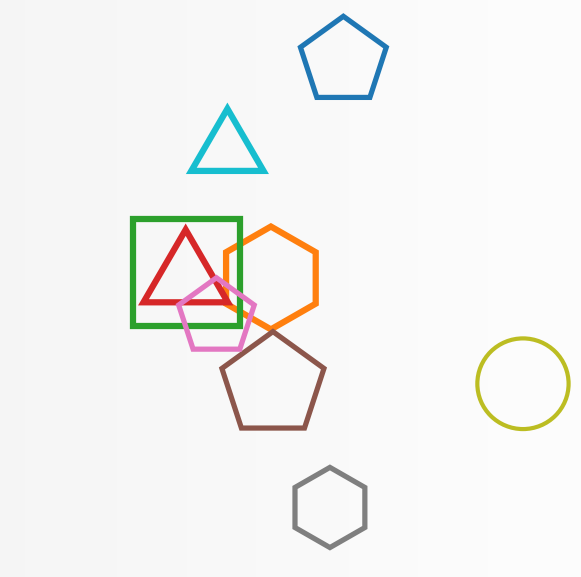[{"shape": "pentagon", "thickness": 2.5, "radius": 0.39, "center": [0.591, 0.893]}, {"shape": "hexagon", "thickness": 3, "radius": 0.45, "center": [0.466, 0.518]}, {"shape": "square", "thickness": 3, "radius": 0.46, "center": [0.321, 0.527]}, {"shape": "triangle", "thickness": 3, "radius": 0.42, "center": [0.319, 0.518]}, {"shape": "pentagon", "thickness": 2.5, "radius": 0.46, "center": [0.47, 0.333]}, {"shape": "pentagon", "thickness": 2.5, "radius": 0.34, "center": [0.372, 0.45]}, {"shape": "hexagon", "thickness": 2.5, "radius": 0.35, "center": [0.568, 0.12]}, {"shape": "circle", "thickness": 2, "radius": 0.39, "center": [0.9, 0.335]}, {"shape": "triangle", "thickness": 3, "radius": 0.36, "center": [0.391, 0.739]}]